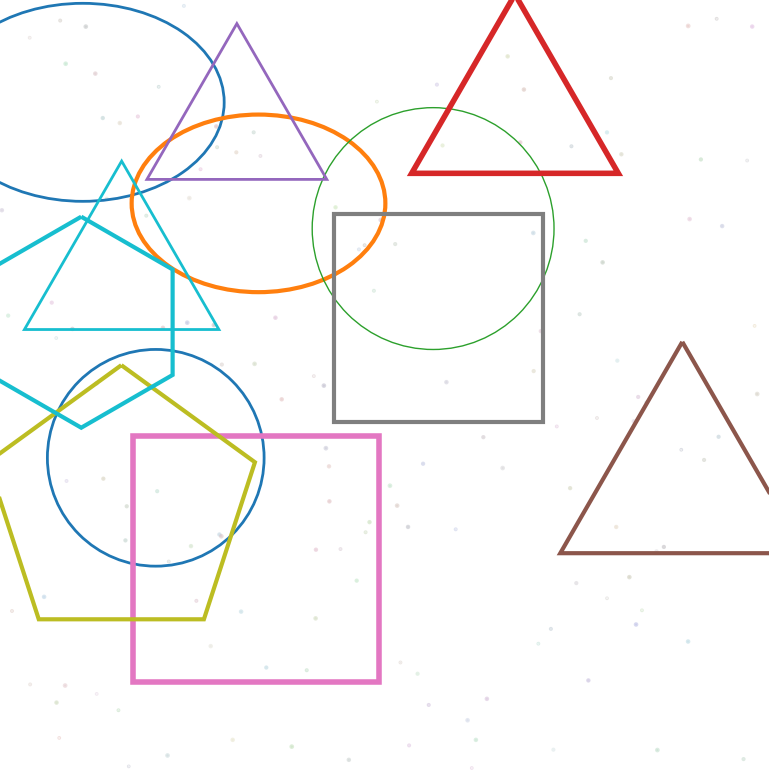[{"shape": "oval", "thickness": 1, "radius": 0.92, "center": [0.107, 0.867]}, {"shape": "circle", "thickness": 1, "radius": 0.7, "center": [0.202, 0.405]}, {"shape": "oval", "thickness": 1.5, "radius": 0.82, "center": [0.336, 0.736]}, {"shape": "circle", "thickness": 0.5, "radius": 0.79, "center": [0.562, 0.703]}, {"shape": "triangle", "thickness": 2, "radius": 0.77, "center": [0.669, 0.852]}, {"shape": "triangle", "thickness": 1, "radius": 0.67, "center": [0.308, 0.834]}, {"shape": "triangle", "thickness": 1.5, "radius": 0.91, "center": [0.886, 0.373]}, {"shape": "square", "thickness": 2, "radius": 0.8, "center": [0.332, 0.274]}, {"shape": "square", "thickness": 1.5, "radius": 0.68, "center": [0.569, 0.587]}, {"shape": "pentagon", "thickness": 1.5, "radius": 0.91, "center": [0.158, 0.343]}, {"shape": "hexagon", "thickness": 1.5, "radius": 0.69, "center": [0.106, 0.582]}, {"shape": "triangle", "thickness": 1, "radius": 0.73, "center": [0.158, 0.645]}]